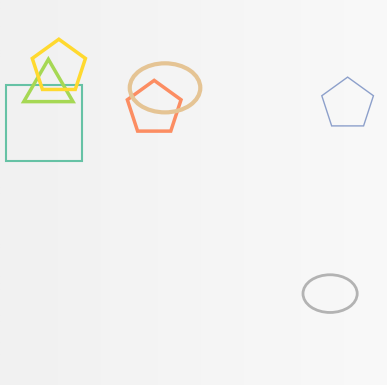[{"shape": "square", "thickness": 1.5, "radius": 0.49, "center": [0.113, 0.68]}, {"shape": "pentagon", "thickness": 2.5, "radius": 0.36, "center": [0.398, 0.718]}, {"shape": "pentagon", "thickness": 1, "radius": 0.35, "center": [0.897, 0.73]}, {"shape": "triangle", "thickness": 2.5, "radius": 0.37, "center": [0.125, 0.773]}, {"shape": "pentagon", "thickness": 2.5, "radius": 0.36, "center": [0.152, 0.826]}, {"shape": "oval", "thickness": 3, "radius": 0.46, "center": [0.426, 0.772]}, {"shape": "oval", "thickness": 2, "radius": 0.35, "center": [0.852, 0.237]}]